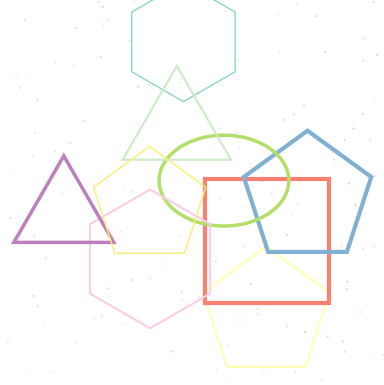[{"shape": "hexagon", "thickness": 1, "radius": 0.78, "center": [0.476, 0.891]}, {"shape": "pentagon", "thickness": 1.5, "radius": 0.86, "center": [0.692, 0.187]}, {"shape": "square", "thickness": 3, "radius": 0.8, "center": [0.693, 0.374]}, {"shape": "pentagon", "thickness": 3, "radius": 0.87, "center": [0.799, 0.486]}, {"shape": "oval", "thickness": 2.5, "radius": 0.84, "center": [0.582, 0.531]}, {"shape": "hexagon", "thickness": 1.5, "radius": 0.9, "center": [0.39, 0.328]}, {"shape": "triangle", "thickness": 2.5, "radius": 0.75, "center": [0.166, 0.445]}, {"shape": "triangle", "thickness": 1.5, "radius": 0.81, "center": [0.459, 0.666]}, {"shape": "pentagon", "thickness": 1, "radius": 0.77, "center": [0.389, 0.466]}]